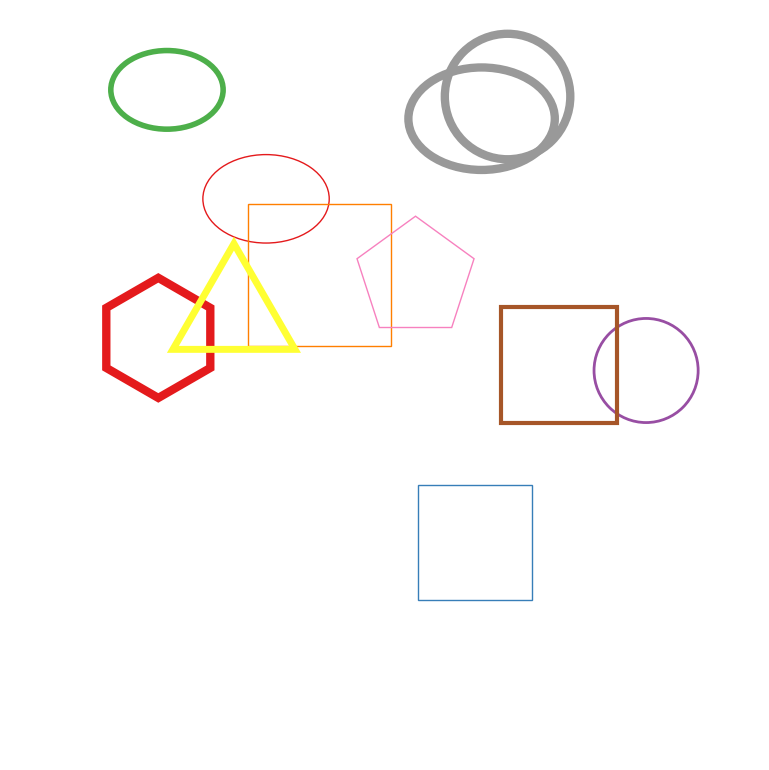[{"shape": "oval", "thickness": 0.5, "radius": 0.41, "center": [0.346, 0.742]}, {"shape": "hexagon", "thickness": 3, "radius": 0.39, "center": [0.206, 0.561]}, {"shape": "square", "thickness": 0.5, "radius": 0.37, "center": [0.617, 0.296]}, {"shape": "oval", "thickness": 2, "radius": 0.36, "center": [0.217, 0.883]}, {"shape": "circle", "thickness": 1, "radius": 0.34, "center": [0.839, 0.519]}, {"shape": "square", "thickness": 0.5, "radius": 0.46, "center": [0.415, 0.643]}, {"shape": "triangle", "thickness": 2.5, "radius": 0.46, "center": [0.304, 0.592]}, {"shape": "square", "thickness": 1.5, "radius": 0.38, "center": [0.726, 0.527]}, {"shape": "pentagon", "thickness": 0.5, "radius": 0.4, "center": [0.54, 0.639]}, {"shape": "circle", "thickness": 3, "radius": 0.41, "center": [0.659, 0.875]}, {"shape": "oval", "thickness": 3, "radius": 0.48, "center": [0.625, 0.846]}]